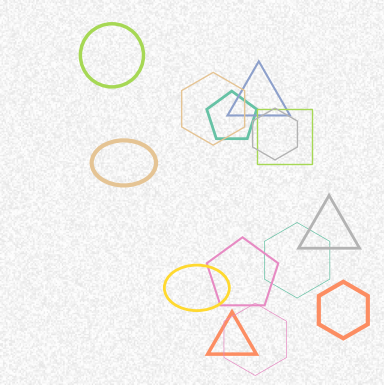[{"shape": "pentagon", "thickness": 2, "radius": 0.34, "center": [0.602, 0.695]}, {"shape": "hexagon", "thickness": 0.5, "radius": 0.49, "center": [0.772, 0.324]}, {"shape": "hexagon", "thickness": 3, "radius": 0.37, "center": [0.892, 0.195]}, {"shape": "triangle", "thickness": 2.5, "radius": 0.36, "center": [0.603, 0.117]}, {"shape": "triangle", "thickness": 1.5, "radius": 0.47, "center": [0.672, 0.747]}, {"shape": "pentagon", "thickness": 1.5, "radius": 0.49, "center": [0.63, 0.286]}, {"shape": "hexagon", "thickness": 0.5, "radius": 0.47, "center": [0.663, 0.119]}, {"shape": "circle", "thickness": 2.5, "radius": 0.41, "center": [0.291, 0.856]}, {"shape": "square", "thickness": 1, "radius": 0.36, "center": [0.739, 0.644]}, {"shape": "oval", "thickness": 2, "radius": 0.42, "center": [0.511, 0.252]}, {"shape": "oval", "thickness": 3, "radius": 0.42, "center": [0.322, 0.577]}, {"shape": "hexagon", "thickness": 1, "radius": 0.47, "center": [0.554, 0.718]}, {"shape": "triangle", "thickness": 2, "radius": 0.46, "center": [0.855, 0.401]}, {"shape": "hexagon", "thickness": 1, "radius": 0.34, "center": [0.714, 0.652]}]